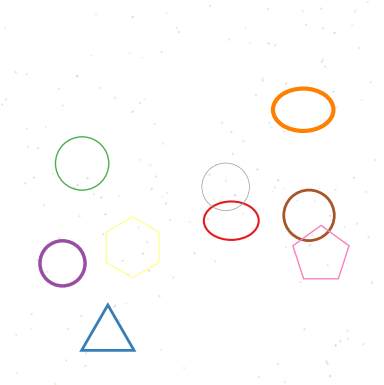[{"shape": "oval", "thickness": 1.5, "radius": 0.36, "center": [0.601, 0.427]}, {"shape": "triangle", "thickness": 2, "radius": 0.39, "center": [0.28, 0.129]}, {"shape": "circle", "thickness": 1, "radius": 0.35, "center": [0.213, 0.575]}, {"shape": "circle", "thickness": 2.5, "radius": 0.29, "center": [0.162, 0.316]}, {"shape": "oval", "thickness": 3, "radius": 0.39, "center": [0.788, 0.715]}, {"shape": "hexagon", "thickness": 0.5, "radius": 0.4, "center": [0.345, 0.358]}, {"shape": "circle", "thickness": 2, "radius": 0.33, "center": [0.803, 0.441]}, {"shape": "pentagon", "thickness": 1, "radius": 0.38, "center": [0.834, 0.338]}, {"shape": "circle", "thickness": 0.5, "radius": 0.31, "center": [0.586, 0.515]}]